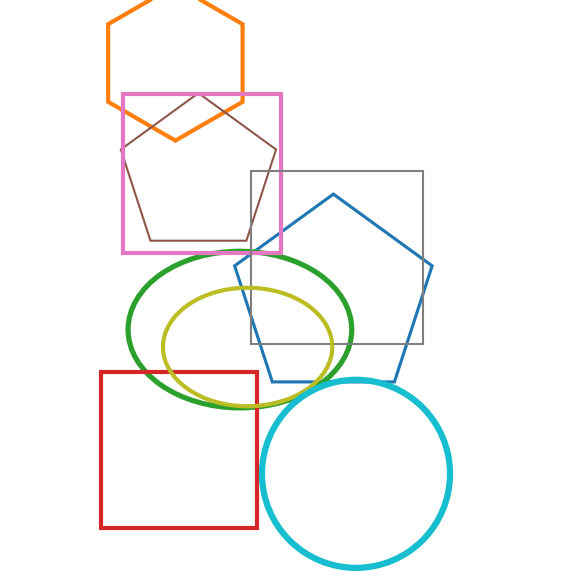[{"shape": "pentagon", "thickness": 1.5, "radius": 0.9, "center": [0.577, 0.483]}, {"shape": "hexagon", "thickness": 2, "radius": 0.67, "center": [0.304, 0.89]}, {"shape": "oval", "thickness": 2.5, "radius": 0.97, "center": [0.415, 0.428]}, {"shape": "square", "thickness": 2, "radius": 0.68, "center": [0.31, 0.22]}, {"shape": "pentagon", "thickness": 1, "radius": 0.71, "center": [0.344, 0.697]}, {"shape": "square", "thickness": 2, "radius": 0.69, "center": [0.349, 0.699]}, {"shape": "square", "thickness": 1, "radius": 0.75, "center": [0.584, 0.553]}, {"shape": "oval", "thickness": 2, "radius": 0.73, "center": [0.429, 0.398]}, {"shape": "circle", "thickness": 3, "radius": 0.81, "center": [0.616, 0.179]}]